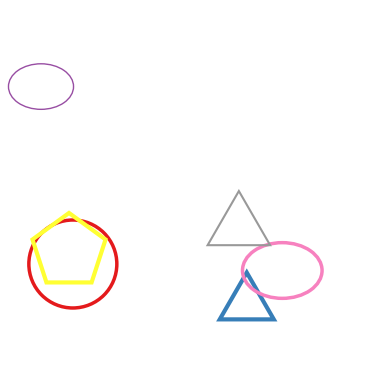[{"shape": "circle", "thickness": 2.5, "radius": 0.57, "center": [0.189, 0.314]}, {"shape": "triangle", "thickness": 3, "radius": 0.41, "center": [0.641, 0.211]}, {"shape": "oval", "thickness": 1, "radius": 0.42, "center": [0.107, 0.775]}, {"shape": "pentagon", "thickness": 3, "radius": 0.5, "center": [0.179, 0.347]}, {"shape": "oval", "thickness": 2.5, "radius": 0.52, "center": [0.733, 0.297]}, {"shape": "triangle", "thickness": 1.5, "radius": 0.47, "center": [0.62, 0.41]}]